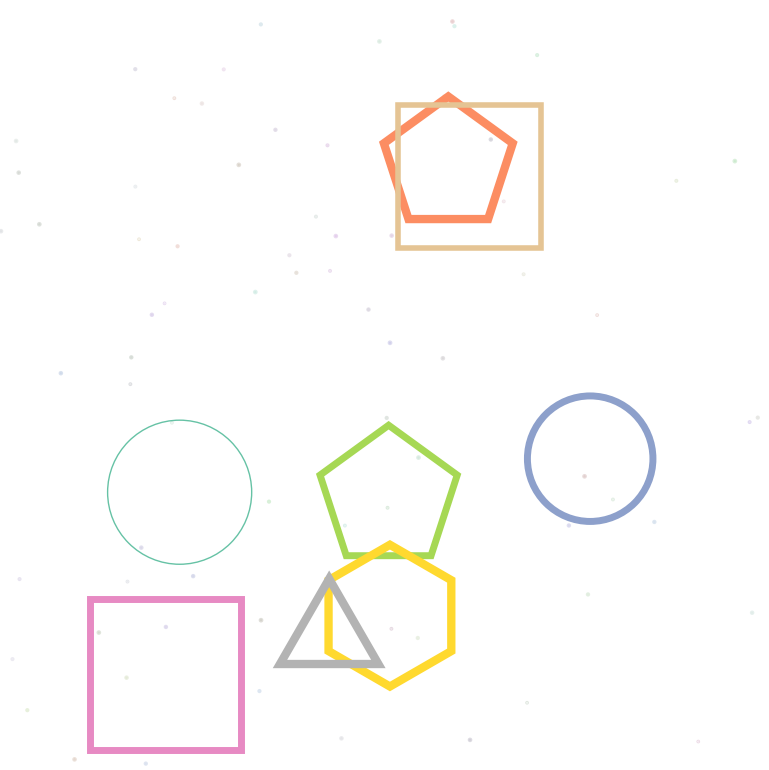[{"shape": "circle", "thickness": 0.5, "radius": 0.47, "center": [0.233, 0.361]}, {"shape": "pentagon", "thickness": 3, "radius": 0.44, "center": [0.582, 0.787]}, {"shape": "circle", "thickness": 2.5, "radius": 0.41, "center": [0.766, 0.404]}, {"shape": "square", "thickness": 2.5, "radius": 0.49, "center": [0.215, 0.124]}, {"shape": "pentagon", "thickness": 2.5, "radius": 0.47, "center": [0.505, 0.354]}, {"shape": "hexagon", "thickness": 3, "radius": 0.46, "center": [0.506, 0.2]}, {"shape": "square", "thickness": 2, "radius": 0.47, "center": [0.61, 0.771]}, {"shape": "triangle", "thickness": 3, "radius": 0.37, "center": [0.427, 0.175]}]